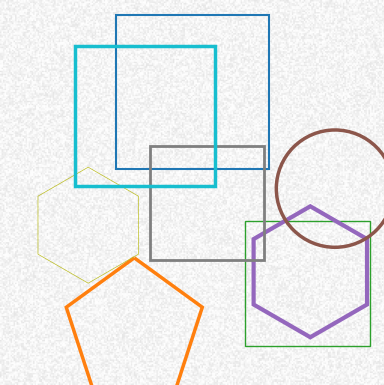[{"shape": "square", "thickness": 1.5, "radius": 1.0, "center": [0.5, 0.76]}, {"shape": "pentagon", "thickness": 2.5, "radius": 0.93, "center": [0.349, 0.145]}, {"shape": "square", "thickness": 1, "radius": 0.81, "center": [0.799, 0.263]}, {"shape": "hexagon", "thickness": 3, "radius": 0.85, "center": [0.806, 0.294]}, {"shape": "circle", "thickness": 2.5, "radius": 0.76, "center": [0.87, 0.51]}, {"shape": "square", "thickness": 2, "radius": 0.74, "center": [0.537, 0.473]}, {"shape": "hexagon", "thickness": 0.5, "radius": 0.75, "center": [0.229, 0.415]}, {"shape": "square", "thickness": 2.5, "radius": 0.91, "center": [0.376, 0.699]}]